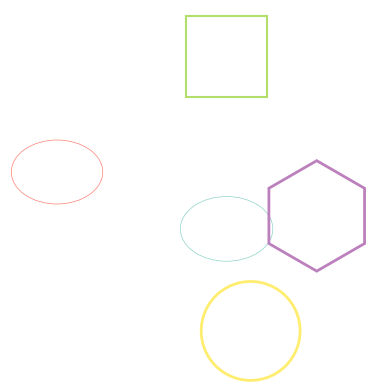[{"shape": "oval", "thickness": 0.5, "radius": 0.6, "center": [0.589, 0.405]}, {"shape": "oval", "thickness": 0.5, "radius": 0.59, "center": [0.148, 0.553]}, {"shape": "square", "thickness": 1.5, "radius": 0.53, "center": [0.589, 0.854]}, {"shape": "hexagon", "thickness": 2, "radius": 0.72, "center": [0.823, 0.439]}, {"shape": "circle", "thickness": 2, "radius": 0.64, "center": [0.651, 0.14]}]